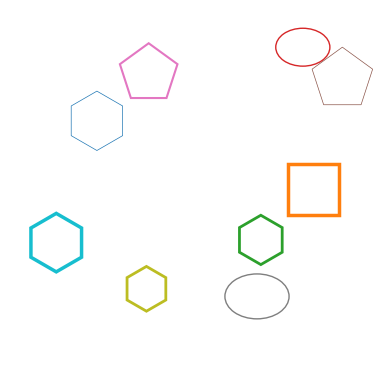[{"shape": "hexagon", "thickness": 0.5, "radius": 0.39, "center": [0.252, 0.686]}, {"shape": "square", "thickness": 2.5, "radius": 0.33, "center": [0.815, 0.508]}, {"shape": "hexagon", "thickness": 2, "radius": 0.32, "center": [0.677, 0.377]}, {"shape": "oval", "thickness": 1, "radius": 0.35, "center": [0.787, 0.877]}, {"shape": "pentagon", "thickness": 0.5, "radius": 0.41, "center": [0.889, 0.795]}, {"shape": "pentagon", "thickness": 1.5, "radius": 0.39, "center": [0.386, 0.809]}, {"shape": "oval", "thickness": 1, "radius": 0.42, "center": [0.668, 0.23]}, {"shape": "hexagon", "thickness": 2, "radius": 0.29, "center": [0.38, 0.25]}, {"shape": "hexagon", "thickness": 2.5, "radius": 0.38, "center": [0.146, 0.37]}]